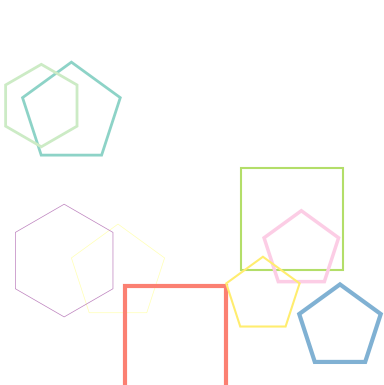[{"shape": "pentagon", "thickness": 2, "radius": 0.67, "center": [0.185, 0.705]}, {"shape": "pentagon", "thickness": 0.5, "radius": 0.64, "center": [0.306, 0.291]}, {"shape": "square", "thickness": 3, "radius": 0.65, "center": [0.456, 0.127]}, {"shape": "pentagon", "thickness": 3, "radius": 0.56, "center": [0.883, 0.15]}, {"shape": "square", "thickness": 1.5, "radius": 0.67, "center": [0.759, 0.432]}, {"shape": "pentagon", "thickness": 2.5, "radius": 0.51, "center": [0.783, 0.351]}, {"shape": "hexagon", "thickness": 0.5, "radius": 0.73, "center": [0.167, 0.323]}, {"shape": "hexagon", "thickness": 2, "radius": 0.54, "center": [0.107, 0.726]}, {"shape": "pentagon", "thickness": 1.5, "radius": 0.5, "center": [0.683, 0.233]}]